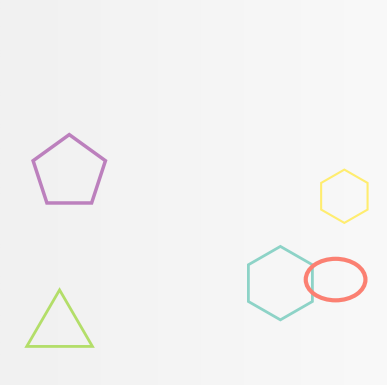[{"shape": "hexagon", "thickness": 2, "radius": 0.48, "center": [0.724, 0.265]}, {"shape": "oval", "thickness": 3, "radius": 0.39, "center": [0.866, 0.274]}, {"shape": "triangle", "thickness": 2, "radius": 0.49, "center": [0.154, 0.149]}, {"shape": "pentagon", "thickness": 2.5, "radius": 0.49, "center": [0.179, 0.552]}, {"shape": "hexagon", "thickness": 1.5, "radius": 0.35, "center": [0.889, 0.49]}]